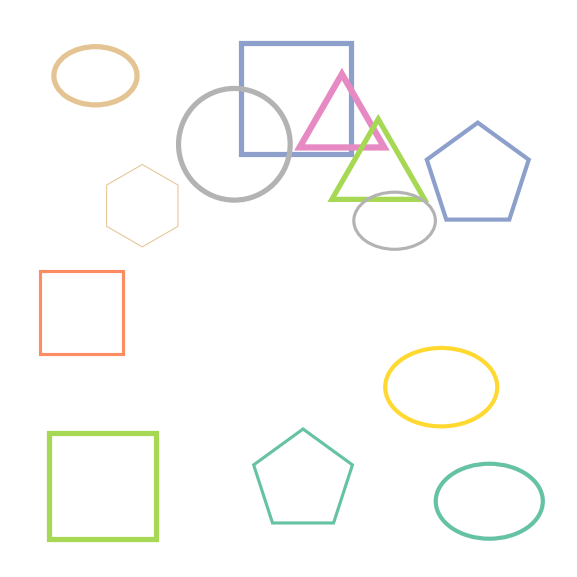[{"shape": "oval", "thickness": 2, "radius": 0.46, "center": [0.847, 0.131]}, {"shape": "pentagon", "thickness": 1.5, "radius": 0.45, "center": [0.525, 0.166]}, {"shape": "square", "thickness": 1.5, "radius": 0.36, "center": [0.141, 0.457]}, {"shape": "square", "thickness": 2.5, "radius": 0.48, "center": [0.513, 0.828]}, {"shape": "pentagon", "thickness": 2, "radius": 0.46, "center": [0.827, 0.694]}, {"shape": "triangle", "thickness": 3, "radius": 0.42, "center": [0.592, 0.786]}, {"shape": "square", "thickness": 2.5, "radius": 0.46, "center": [0.178, 0.157]}, {"shape": "triangle", "thickness": 2.5, "radius": 0.46, "center": [0.655, 0.7]}, {"shape": "oval", "thickness": 2, "radius": 0.48, "center": [0.764, 0.329]}, {"shape": "hexagon", "thickness": 0.5, "radius": 0.36, "center": [0.246, 0.643]}, {"shape": "oval", "thickness": 2.5, "radius": 0.36, "center": [0.165, 0.868]}, {"shape": "oval", "thickness": 1.5, "radius": 0.35, "center": [0.683, 0.617]}, {"shape": "circle", "thickness": 2.5, "radius": 0.48, "center": [0.406, 0.749]}]